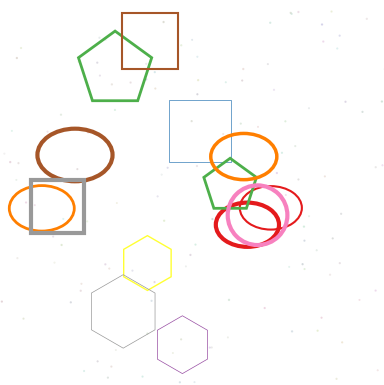[{"shape": "oval", "thickness": 1.5, "radius": 0.4, "center": [0.703, 0.46]}, {"shape": "oval", "thickness": 3, "radius": 0.41, "center": [0.643, 0.416]}, {"shape": "square", "thickness": 0.5, "radius": 0.4, "center": [0.519, 0.66]}, {"shape": "pentagon", "thickness": 2, "radius": 0.36, "center": [0.598, 0.517]}, {"shape": "pentagon", "thickness": 2, "radius": 0.5, "center": [0.299, 0.819]}, {"shape": "hexagon", "thickness": 0.5, "radius": 0.38, "center": [0.474, 0.105]}, {"shape": "oval", "thickness": 2, "radius": 0.42, "center": [0.109, 0.459]}, {"shape": "oval", "thickness": 2.5, "radius": 0.43, "center": [0.633, 0.593]}, {"shape": "hexagon", "thickness": 1, "radius": 0.36, "center": [0.383, 0.317]}, {"shape": "square", "thickness": 1.5, "radius": 0.36, "center": [0.39, 0.893]}, {"shape": "oval", "thickness": 3, "radius": 0.49, "center": [0.195, 0.597]}, {"shape": "circle", "thickness": 3, "radius": 0.39, "center": [0.669, 0.441]}, {"shape": "hexagon", "thickness": 0.5, "radius": 0.48, "center": [0.32, 0.191]}, {"shape": "square", "thickness": 3, "radius": 0.35, "center": [0.149, 0.464]}]